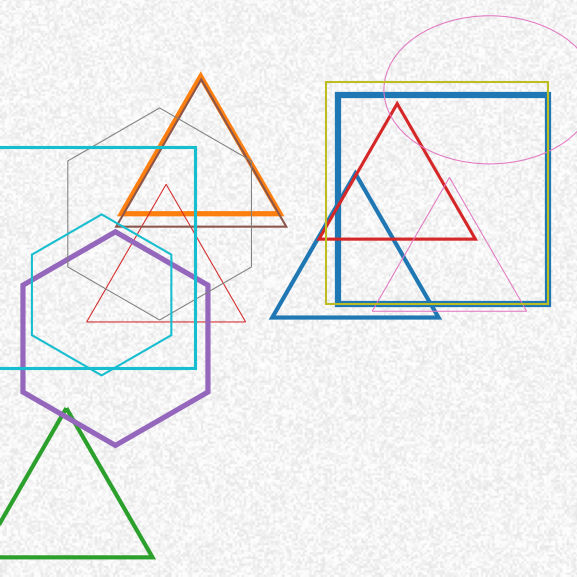[{"shape": "triangle", "thickness": 2, "radius": 0.83, "center": [0.615, 0.532]}, {"shape": "square", "thickness": 3, "radius": 0.91, "center": [0.767, 0.654]}, {"shape": "triangle", "thickness": 2.5, "radius": 0.79, "center": [0.348, 0.708]}, {"shape": "triangle", "thickness": 2, "radius": 0.86, "center": [0.115, 0.12]}, {"shape": "triangle", "thickness": 1.5, "radius": 0.78, "center": [0.688, 0.663]}, {"shape": "triangle", "thickness": 0.5, "radius": 0.79, "center": [0.288, 0.521]}, {"shape": "hexagon", "thickness": 2.5, "radius": 0.92, "center": [0.2, 0.413]}, {"shape": "triangle", "thickness": 1, "radius": 0.85, "center": [0.348, 0.692]}, {"shape": "triangle", "thickness": 0.5, "radius": 0.77, "center": [0.778, 0.537]}, {"shape": "oval", "thickness": 0.5, "radius": 0.92, "center": [0.848, 0.844]}, {"shape": "hexagon", "thickness": 0.5, "radius": 0.92, "center": [0.276, 0.629]}, {"shape": "square", "thickness": 1, "radius": 0.96, "center": [0.757, 0.665]}, {"shape": "hexagon", "thickness": 1, "radius": 0.7, "center": [0.176, 0.489]}, {"shape": "square", "thickness": 1.5, "radius": 0.96, "center": [0.147, 0.553]}]